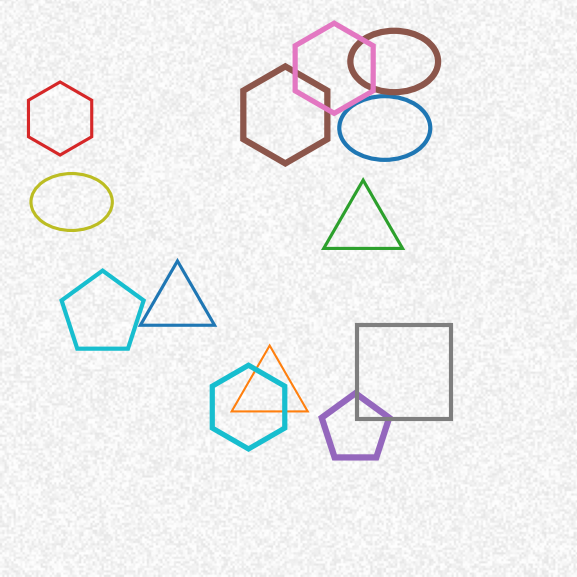[{"shape": "oval", "thickness": 2, "radius": 0.39, "center": [0.666, 0.777]}, {"shape": "triangle", "thickness": 1.5, "radius": 0.37, "center": [0.307, 0.473]}, {"shape": "triangle", "thickness": 1, "radius": 0.38, "center": [0.467, 0.325]}, {"shape": "triangle", "thickness": 1.5, "radius": 0.39, "center": [0.629, 0.608]}, {"shape": "hexagon", "thickness": 1.5, "radius": 0.32, "center": [0.104, 0.794]}, {"shape": "pentagon", "thickness": 3, "radius": 0.31, "center": [0.616, 0.257]}, {"shape": "oval", "thickness": 3, "radius": 0.38, "center": [0.683, 0.893]}, {"shape": "hexagon", "thickness": 3, "radius": 0.42, "center": [0.494, 0.8]}, {"shape": "hexagon", "thickness": 2.5, "radius": 0.39, "center": [0.579, 0.881]}, {"shape": "square", "thickness": 2, "radius": 0.41, "center": [0.699, 0.355]}, {"shape": "oval", "thickness": 1.5, "radius": 0.35, "center": [0.124, 0.649]}, {"shape": "hexagon", "thickness": 2.5, "radius": 0.36, "center": [0.43, 0.294]}, {"shape": "pentagon", "thickness": 2, "radius": 0.37, "center": [0.178, 0.456]}]